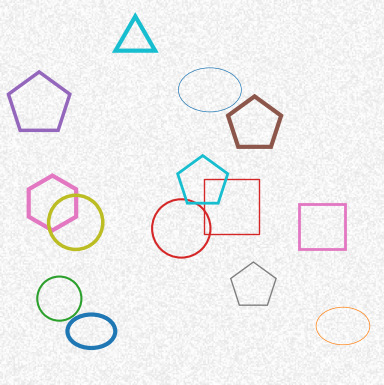[{"shape": "oval", "thickness": 0.5, "radius": 0.41, "center": [0.545, 0.767]}, {"shape": "oval", "thickness": 3, "radius": 0.31, "center": [0.237, 0.14]}, {"shape": "oval", "thickness": 0.5, "radius": 0.35, "center": [0.891, 0.153]}, {"shape": "circle", "thickness": 1.5, "radius": 0.29, "center": [0.154, 0.224]}, {"shape": "square", "thickness": 1, "radius": 0.35, "center": [0.601, 0.464]}, {"shape": "circle", "thickness": 1.5, "radius": 0.38, "center": [0.471, 0.407]}, {"shape": "pentagon", "thickness": 2.5, "radius": 0.42, "center": [0.102, 0.729]}, {"shape": "pentagon", "thickness": 3, "radius": 0.36, "center": [0.661, 0.677]}, {"shape": "square", "thickness": 2, "radius": 0.29, "center": [0.836, 0.413]}, {"shape": "hexagon", "thickness": 3, "radius": 0.36, "center": [0.136, 0.473]}, {"shape": "pentagon", "thickness": 1, "radius": 0.31, "center": [0.658, 0.257]}, {"shape": "circle", "thickness": 2.5, "radius": 0.35, "center": [0.197, 0.422]}, {"shape": "pentagon", "thickness": 2, "radius": 0.34, "center": [0.527, 0.528]}, {"shape": "triangle", "thickness": 3, "radius": 0.3, "center": [0.351, 0.898]}]